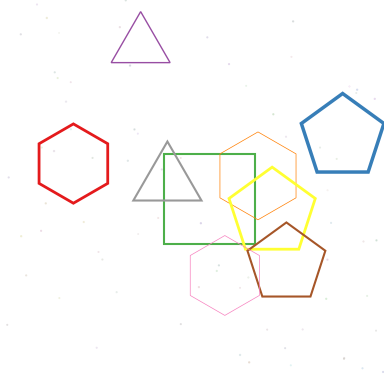[{"shape": "hexagon", "thickness": 2, "radius": 0.51, "center": [0.191, 0.575]}, {"shape": "pentagon", "thickness": 2.5, "radius": 0.56, "center": [0.89, 0.644]}, {"shape": "square", "thickness": 1.5, "radius": 0.59, "center": [0.544, 0.483]}, {"shape": "triangle", "thickness": 1, "radius": 0.44, "center": [0.365, 0.881]}, {"shape": "hexagon", "thickness": 0.5, "radius": 0.57, "center": [0.67, 0.543]}, {"shape": "pentagon", "thickness": 2, "radius": 0.59, "center": [0.707, 0.448]}, {"shape": "pentagon", "thickness": 1.5, "radius": 0.53, "center": [0.744, 0.316]}, {"shape": "hexagon", "thickness": 0.5, "radius": 0.52, "center": [0.584, 0.284]}, {"shape": "triangle", "thickness": 1.5, "radius": 0.51, "center": [0.435, 0.53]}]